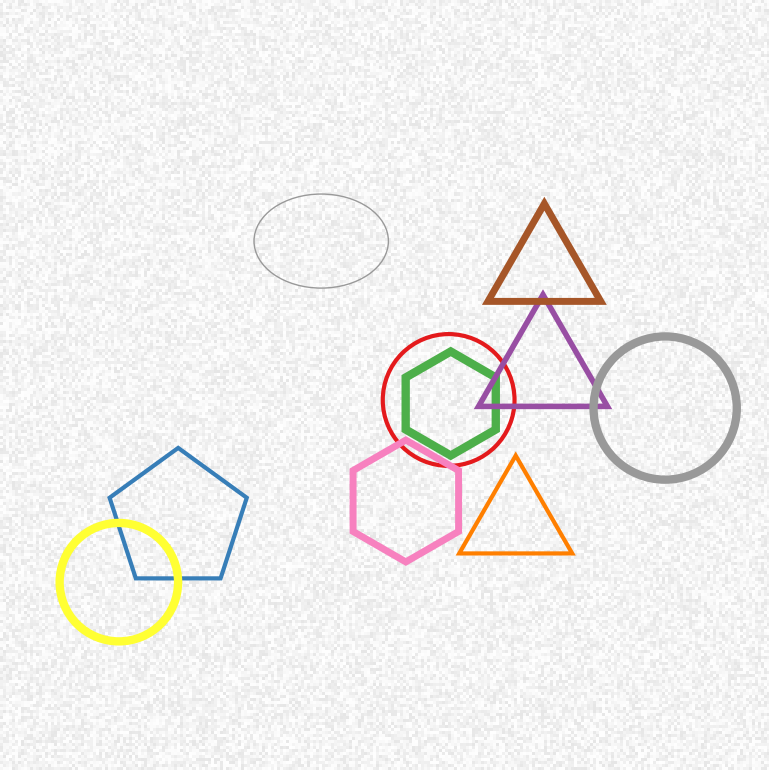[{"shape": "circle", "thickness": 1.5, "radius": 0.43, "center": [0.583, 0.481]}, {"shape": "pentagon", "thickness": 1.5, "radius": 0.47, "center": [0.231, 0.325]}, {"shape": "hexagon", "thickness": 3, "radius": 0.34, "center": [0.585, 0.476]}, {"shape": "triangle", "thickness": 2, "radius": 0.48, "center": [0.705, 0.521]}, {"shape": "triangle", "thickness": 1.5, "radius": 0.42, "center": [0.67, 0.324]}, {"shape": "circle", "thickness": 3, "radius": 0.38, "center": [0.154, 0.244]}, {"shape": "triangle", "thickness": 2.5, "radius": 0.42, "center": [0.707, 0.651]}, {"shape": "hexagon", "thickness": 2.5, "radius": 0.4, "center": [0.527, 0.349]}, {"shape": "oval", "thickness": 0.5, "radius": 0.44, "center": [0.417, 0.687]}, {"shape": "circle", "thickness": 3, "radius": 0.47, "center": [0.864, 0.47]}]